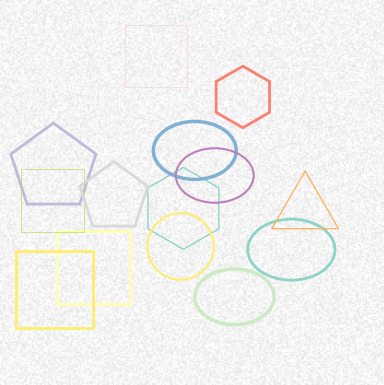[{"shape": "oval", "thickness": 2, "radius": 0.57, "center": [0.757, 0.352]}, {"shape": "hexagon", "thickness": 1, "radius": 0.53, "center": [0.476, 0.459]}, {"shape": "square", "thickness": 2, "radius": 0.47, "center": [0.243, 0.305]}, {"shape": "pentagon", "thickness": 2, "radius": 0.58, "center": [0.139, 0.564]}, {"shape": "hexagon", "thickness": 2, "radius": 0.4, "center": [0.631, 0.748]}, {"shape": "oval", "thickness": 2.5, "radius": 0.54, "center": [0.506, 0.609]}, {"shape": "triangle", "thickness": 1, "radius": 0.5, "center": [0.793, 0.456]}, {"shape": "square", "thickness": 0.5, "radius": 0.41, "center": [0.136, 0.48]}, {"shape": "square", "thickness": 0.5, "radius": 0.4, "center": [0.406, 0.854]}, {"shape": "pentagon", "thickness": 2, "radius": 0.46, "center": [0.296, 0.488]}, {"shape": "oval", "thickness": 1.5, "radius": 0.51, "center": [0.558, 0.544]}, {"shape": "oval", "thickness": 2.5, "radius": 0.52, "center": [0.609, 0.229]}, {"shape": "circle", "thickness": 1.5, "radius": 0.43, "center": [0.469, 0.36]}, {"shape": "square", "thickness": 2, "radius": 0.5, "center": [0.143, 0.248]}]